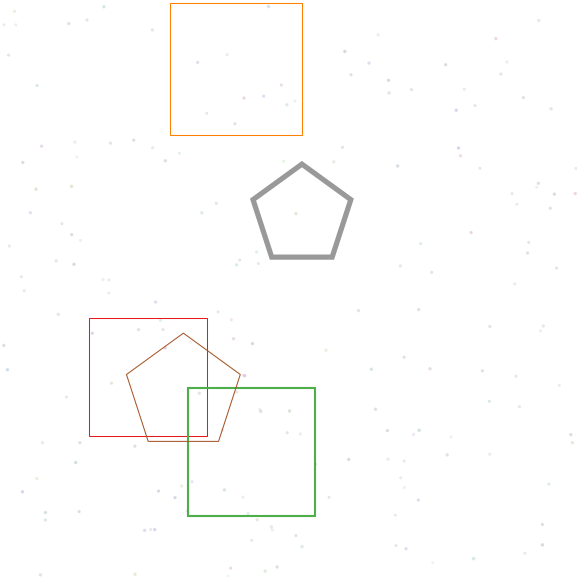[{"shape": "square", "thickness": 0.5, "radius": 0.51, "center": [0.255, 0.346]}, {"shape": "square", "thickness": 1, "radius": 0.55, "center": [0.435, 0.216]}, {"shape": "square", "thickness": 0.5, "radius": 0.57, "center": [0.409, 0.879]}, {"shape": "pentagon", "thickness": 0.5, "radius": 0.52, "center": [0.318, 0.319]}, {"shape": "pentagon", "thickness": 2.5, "radius": 0.45, "center": [0.523, 0.626]}]